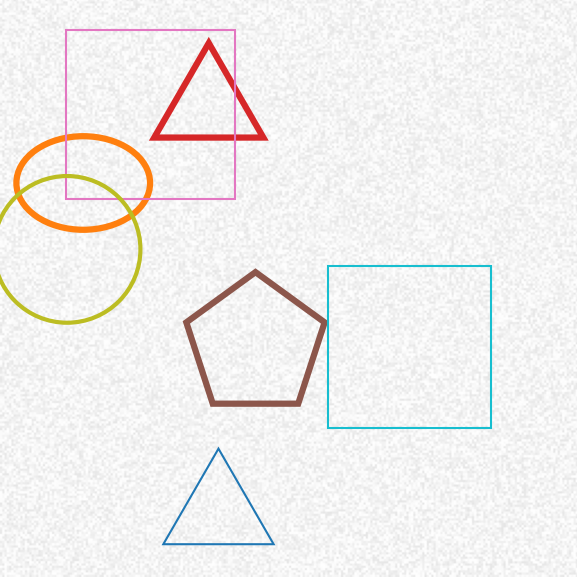[{"shape": "triangle", "thickness": 1, "radius": 0.55, "center": [0.378, 0.112]}, {"shape": "oval", "thickness": 3, "radius": 0.58, "center": [0.144, 0.682]}, {"shape": "triangle", "thickness": 3, "radius": 0.55, "center": [0.362, 0.815]}, {"shape": "pentagon", "thickness": 3, "radius": 0.63, "center": [0.442, 0.402]}, {"shape": "square", "thickness": 1, "radius": 0.73, "center": [0.261, 0.801]}, {"shape": "circle", "thickness": 2, "radius": 0.64, "center": [0.116, 0.567]}, {"shape": "square", "thickness": 1, "radius": 0.7, "center": [0.709, 0.398]}]